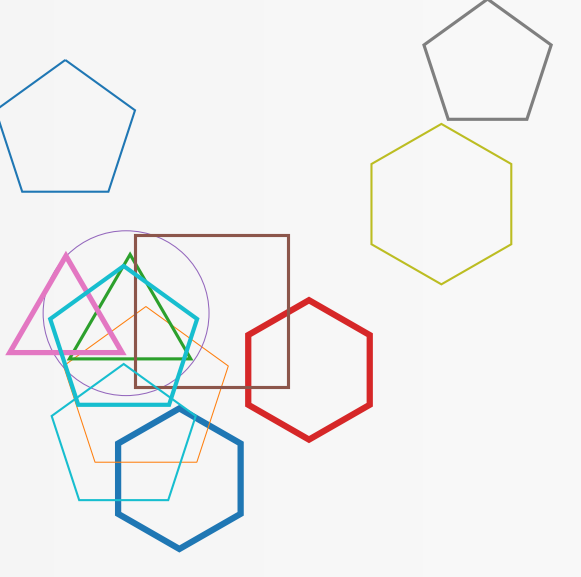[{"shape": "hexagon", "thickness": 3, "radius": 0.61, "center": [0.309, 0.17]}, {"shape": "pentagon", "thickness": 1, "radius": 0.63, "center": [0.112, 0.769]}, {"shape": "pentagon", "thickness": 0.5, "radius": 0.75, "center": [0.251, 0.319]}, {"shape": "triangle", "thickness": 1.5, "radius": 0.6, "center": [0.224, 0.438]}, {"shape": "hexagon", "thickness": 3, "radius": 0.6, "center": [0.532, 0.359]}, {"shape": "circle", "thickness": 0.5, "radius": 0.71, "center": [0.217, 0.457]}, {"shape": "square", "thickness": 1.5, "radius": 0.66, "center": [0.364, 0.461]}, {"shape": "triangle", "thickness": 2.5, "radius": 0.56, "center": [0.113, 0.444]}, {"shape": "pentagon", "thickness": 1.5, "radius": 0.58, "center": [0.839, 0.886]}, {"shape": "hexagon", "thickness": 1, "radius": 0.69, "center": [0.759, 0.646]}, {"shape": "pentagon", "thickness": 2, "radius": 0.66, "center": [0.213, 0.406]}, {"shape": "pentagon", "thickness": 1, "radius": 0.65, "center": [0.213, 0.239]}]